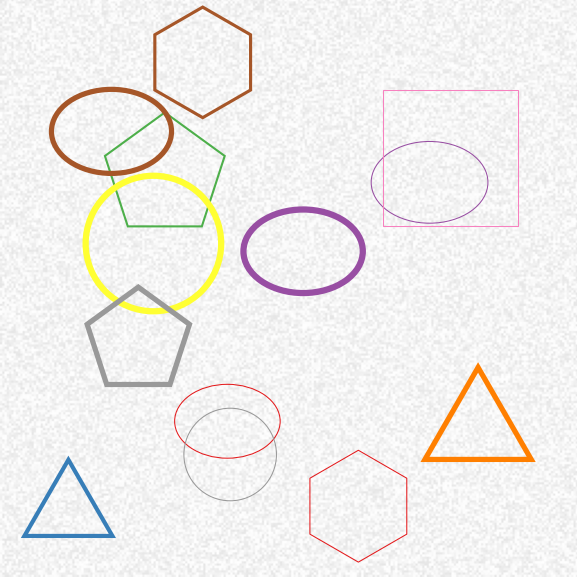[{"shape": "oval", "thickness": 0.5, "radius": 0.46, "center": [0.394, 0.27]}, {"shape": "hexagon", "thickness": 0.5, "radius": 0.48, "center": [0.621, 0.123]}, {"shape": "triangle", "thickness": 2, "radius": 0.44, "center": [0.118, 0.115]}, {"shape": "pentagon", "thickness": 1, "radius": 0.55, "center": [0.285, 0.695]}, {"shape": "oval", "thickness": 3, "radius": 0.52, "center": [0.525, 0.564]}, {"shape": "oval", "thickness": 0.5, "radius": 0.51, "center": [0.744, 0.683]}, {"shape": "triangle", "thickness": 2.5, "radius": 0.53, "center": [0.828, 0.257]}, {"shape": "circle", "thickness": 3, "radius": 0.59, "center": [0.266, 0.577]}, {"shape": "hexagon", "thickness": 1.5, "radius": 0.48, "center": [0.351, 0.891]}, {"shape": "oval", "thickness": 2.5, "radius": 0.52, "center": [0.193, 0.772]}, {"shape": "square", "thickness": 0.5, "radius": 0.59, "center": [0.78, 0.726]}, {"shape": "circle", "thickness": 0.5, "radius": 0.4, "center": [0.399, 0.212]}, {"shape": "pentagon", "thickness": 2.5, "radius": 0.47, "center": [0.24, 0.409]}]